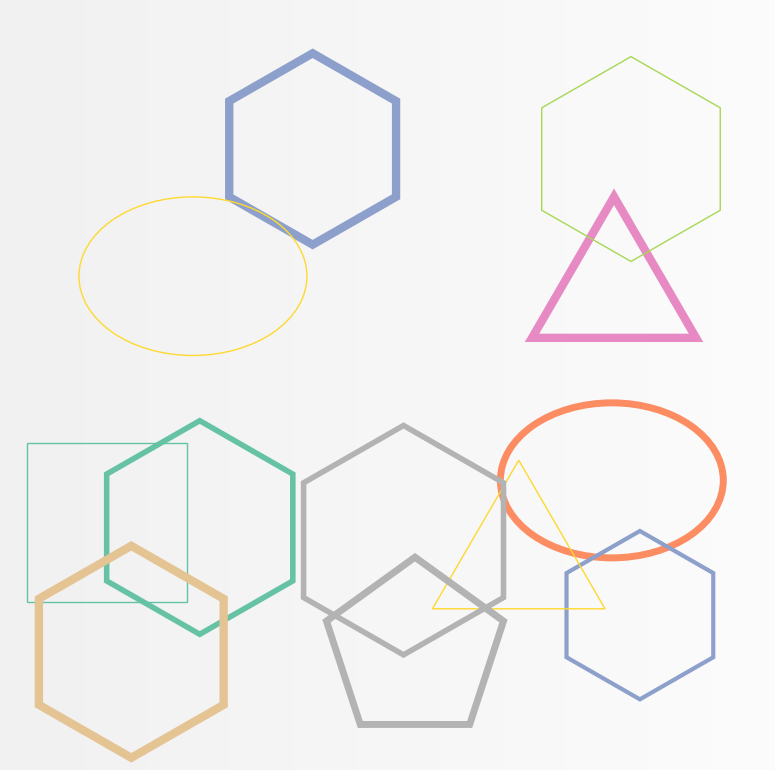[{"shape": "hexagon", "thickness": 2, "radius": 0.69, "center": [0.258, 0.315]}, {"shape": "square", "thickness": 0.5, "radius": 0.52, "center": [0.138, 0.321]}, {"shape": "oval", "thickness": 2.5, "radius": 0.72, "center": [0.789, 0.376]}, {"shape": "hexagon", "thickness": 1.5, "radius": 0.55, "center": [0.826, 0.201]}, {"shape": "hexagon", "thickness": 3, "radius": 0.62, "center": [0.403, 0.807]}, {"shape": "triangle", "thickness": 3, "radius": 0.61, "center": [0.792, 0.622]}, {"shape": "hexagon", "thickness": 0.5, "radius": 0.66, "center": [0.814, 0.793]}, {"shape": "oval", "thickness": 0.5, "radius": 0.74, "center": [0.249, 0.641]}, {"shape": "triangle", "thickness": 0.5, "radius": 0.64, "center": [0.669, 0.274]}, {"shape": "hexagon", "thickness": 3, "radius": 0.69, "center": [0.169, 0.153]}, {"shape": "pentagon", "thickness": 2.5, "radius": 0.6, "center": [0.535, 0.156]}, {"shape": "hexagon", "thickness": 2, "radius": 0.74, "center": [0.521, 0.298]}]